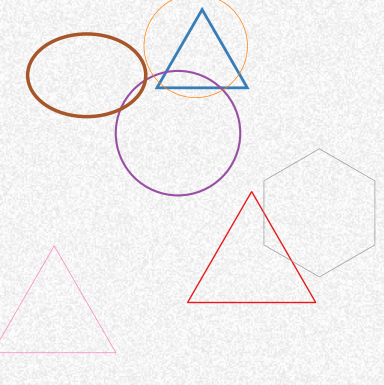[{"shape": "triangle", "thickness": 1, "radius": 0.96, "center": [0.654, 0.31]}, {"shape": "triangle", "thickness": 2, "radius": 0.68, "center": [0.525, 0.84]}, {"shape": "circle", "thickness": 1.5, "radius": 0.81, "center": [0.462, 0.654]}, {"shape": "circle", "thickness": 0.5, "radius": 0.67, "center": [0.508, 0.881]}, {"shape": "oval", "thickness": 2.5, "radius": 0.77, "center": [0.225, 0.804]}, {"shape": "triangle", "thickness": 0.5, "radius": 0.93, "center": [0.141, 0.176]}, {"shape": "hexagon", "thickness": 0.5, "radius": 0.83, "center": [0.83, 0.447]}]